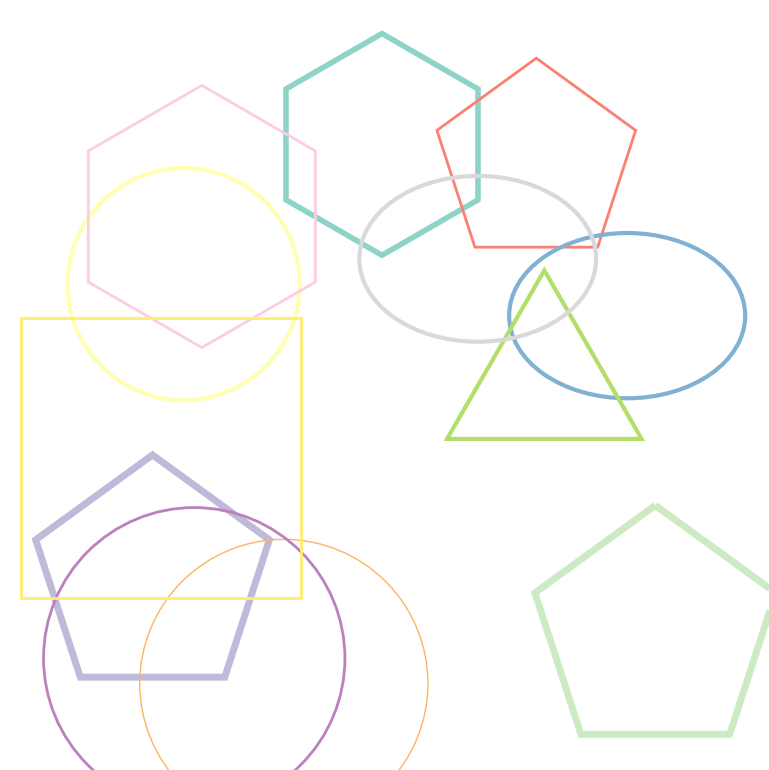[{"shape": "hexagon", "thickness": 2, "radius": 0.72, "center": [0.496, 0.812]}, {"shape": "circle", "thickness": 1.5, "radius": 0.75, "center": [0.238, 0.631]}, {"shape": "pentagon", "thickness": 2.5, "radius": 0.8, "center": [0.198, 0.25]}, {"shape": "pentagon", "thickness": 1, "radius": 0.68, "center": [0.696, 0.789]}, {"shape": "oval", "thickness": 1.5, "radius": 0.77, "center": [0.815, 0.59]}, {"shape": "circle", "thickness": 0.5, "radius": 0.94, "center": [0.369, 0.112]}, {"shape": "triangle", "thickness": 1.5, "radius": 0.73, "center": [0.707, 0.503]}, {"shape": "hexagon", "thickness": 1, "radius": 0.85, "center": [0.262, 0.719]}, {"shape": "oval", "thickness": 1.5, "radius": 0.77, "center": [0.62, 0.664]}, {"shape": "circle", "thickness": 1, "radius": 0.98, "center": [0.252, 0.145]}, {"shape": "pentagon", "thickness": 2.5, "radius": 0.82, "center": [0.851, 0.179]}, {"shape": "square", "thickness": 1, "radius": 0.91, "center": [0.209, 0.405]}]